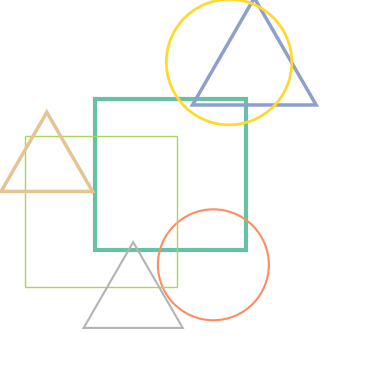[{"shape": "square", "thickness": 3, "radius": 0.98, "center": [0.442, 0.547]}, {"shape": "circle", "thickness": 1.5, "radius": 0.72, "center": [0.554, 0.312]}, {"shape": "triangle", "thickness": 2.5, "radius": 0.93, "center": [0.661, 0.82]}, {"shape": "square", "thickness": 1, "radius": 0.98, "center": [0.263, 0.452]}, {"shape": "circle", "thickness": 2, "radius": 0.81, "center": [0.595, 0.839]}, {"shape": "triangle", "thickness": 2.5, "radius": 0.69, "center": [0.122, 0.571]}, {"shape": "triangle", "thickness": 1.5, "radius": 0.74, "center": [0.346, 0.223]}]